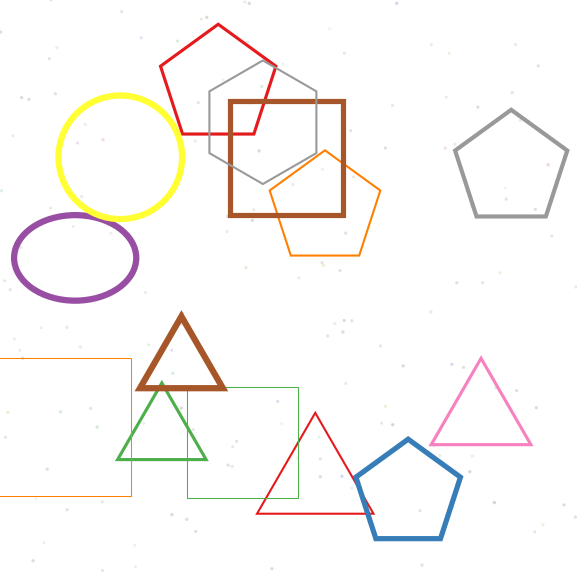[{"shape": "pentagon", "thickness": 1.5, "radius": 0.53, "center": [0.378, 0.852]}, {"shape": "triangle", "thickness": 1, "radius": 0.58, "center": [0.546, 0.168]}, {"shape": "pentagon", "thickness": 2.5, "radius": 0.48, "center": [0.707, 0.143]}, {"shape": "square", "thickness": 0.5, "radius": 0.48, "center": [0.42, 0.233]}, {"shape": "triangle", "thickness": 1.5, "radius": 0.44, "center": [0.28, 0.248]}, {"shape": "oval", "thickness": 3, "radius": 0.53, "center": [0.13, 0.553]}, {"shape": "pentagon", "thickness": 1, "radius": 0.5, "center": [0.563, 0.638]}, {"shape": "square", "thickness": 0.5, "radius": 0.59, "center": [0.108, 0.26]}, {"shape": "circle", "thickness": 3, "radius": 0.54, "center": [0.208, 0.727]}, {"shape": "triangle", "thickness": 3, "radius": 0.41, "center": [0.314, 0.368]}, {"shape": "square", "thickness": 2.5, "radius": 0.49, "center": [0.496, 0.726]}, {"shape": "triangle", "thickness": 1.5, "radius": 0.5, "center": [0.833, 0.279]}, {"shape": "hexagon", "thickness": 1, "radius": 0.53, "center": [0.455, 0.787]}, {"shape": "pentagon", "thickness": 2, "radius": 0.51, "center": [0.885, 0.707]}]